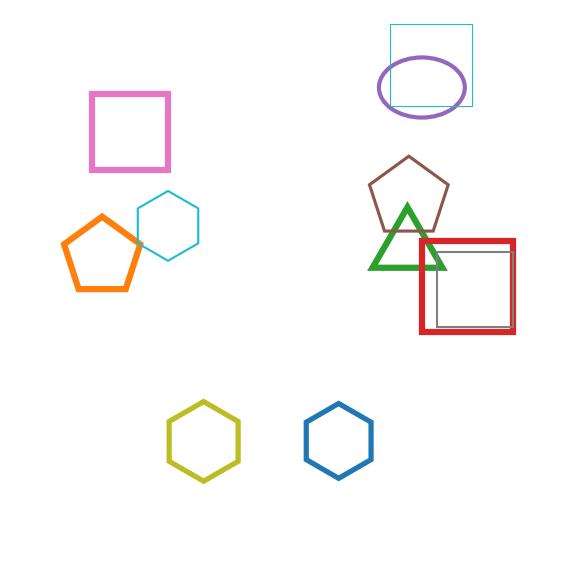[{"shape": "hexagon", "thickness": 2.5, "radius": 0.32, "center": [0.586, 0.236]}, {"shape": "pentagon", "thickness": 3, "radius": 0.35, "center": [0.177, 0.555]}, {"shape": "triangle", "thickness": 3, "radius": 0.35, "center": [0.706, 0.57]}, {"shape": "square", "thickness": 3, "radius": 0.4, "center": [0.81, 0.503]}, {"shape": "oval", "thickness": 2, "radius": 0.37, "center": [0.731, 0.848]}, {"shape": "pentagon", "thickness": 1.5, "radius": 0.36, "center": [0.708, 0.657]}, {"shape": "square", "thickness": 3, "radius": 0.33, "center": [0.225, 0.77]}, {"shape": "square", "thickness": 1, "radius": 0.33, "center": [0.822, 0.498]}, {"shape": "hexagon", "thickness": 2.5, "radius": 0.34, "center": [0.353, 0.235]}, {"shape": "square", "thickness": 0.5, "radius": 0.35, "center": [0.747, 0.886]}, {"shape": "hexagon", "thickness": 1, "radius": 0.3, "center": [0.291, 0.608]}]